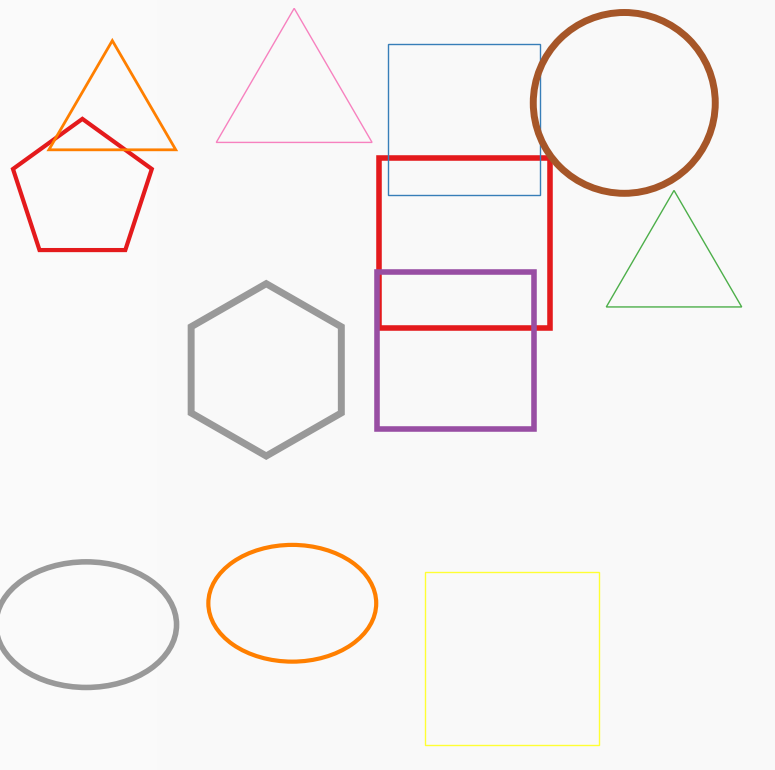[{"shape": "pentagon", "thickness": 1.5, "radius": 0.47, "center": [0.106, 0.751]}, {"shape": "square", "thickness": 2, "radius": 0.55, "center": [0.599, 0.684]}, {"shape": "square", "thickness": 0.5, "radius": 0.49, "center": [0.598, 0.845]}, {"shape": "triangle", "thickness": 0.5, "radius": 0.5, "center": [0.87, 0.652]}, {"shape": "square", "thickness": 2, "radius": 0.51, "center": [0.588, 0.545]}, {"shape": "oval", "thickness": 1.5, "radius": 0.54, "center": [0.377, 0.217]}, {"shape": "triangle", "thickness": 1, "radius": 0.47, "center": [0.145, 0.853]}, {"shape": "square", "thickness": 0.5, "radius": 0.56, "center": [0.661, 0.145]}, {"shape": "circle", "thickness": 2.5, "radius": 0.59, "center": [0.806, 0.866]}, {"shape": "triangle", "thickness": 0.5, "radius": 0.58, "center": [0.38, 0.873]}, {"shape": "hexagon", "thickness": 2.5, "radius": 0.56, "center": [0.344, 0.52]}, {"shape": "oval", "thickness": 2, "radius": 0.58, "center": [0.111, 0.189]}]